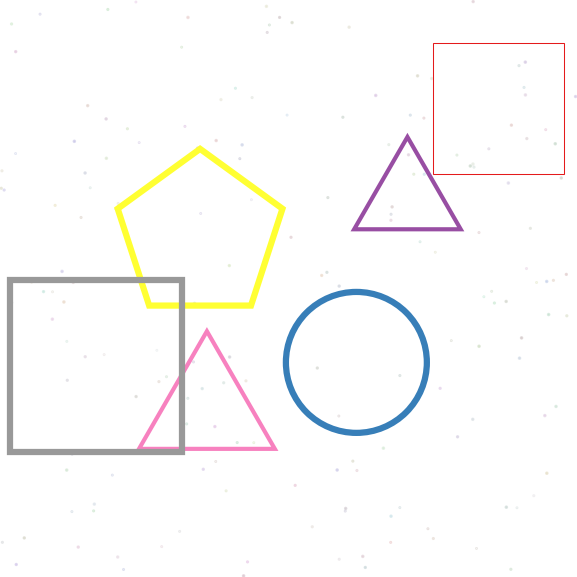[{"shape": "square", "thickness": 0.5, "radius": 0.57, "center": [0.863, 0.811]}, {"shape": "circle", "thickness": 3, "radius": 0.61, "center": [0.617, 0.372]}, {"shape": "triangle", "thickness": 2, "radius": 0.53, "center": [0.706, 0.655]}, {"shape": "pentagon", "thickness": 3, "radius": 0.75, "center": [0.346, 0.591]}, {"shape": "triangle", "thickness": 2, "radius": 0.68, "center": [0.358, 0.29]}, {"shape": "square", "thickness": 3, "radius": 0.74, "center": [0.165, 0.366]}]